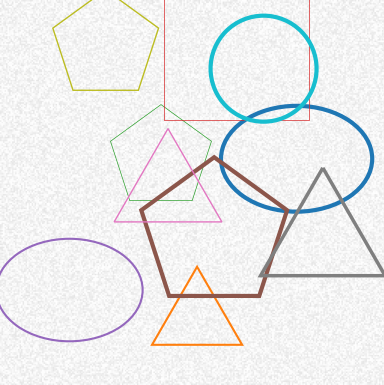[{"shape": "oval", "thickness": 3, "radius": 0.98, "center": [0.77, 0.588]}, {"shape": "triangle", "thickness": 1.5, "radius": 0.68, "center": [0.512, 0.172]}, {"shape": "pentagon", "thickness": 0.5, "radius": 0.69, "center": [0.418, 0.59]}, {"shape": "square", "thickness": 0.5, "radius": 0.94, "center": [0.614, 0.876]}, {"shape": "oval", "thickness": 1.5, "radius": 0.95, "center": [0.18, 0.247]}, {"shape": "pentagon", "thickness": 3, "radius": 1.0, "center": [0.556, 0.392]}, {"shape": "triangle", "thickness": 1, "radius": 0.81, "center": [0.436, 0.504]}, {"shape": "triangle", "thickness": 2.5, "radius": 0.93, "center": [0.839, 0.377]}, {"shape": "pentagon", "thickness": 1, "radius": 0.72, "center": [0.275, 0.882]}, {"shape": "circle", "thickness": 3, "radius": 0.69, "center": [0.685, 0.822]}]